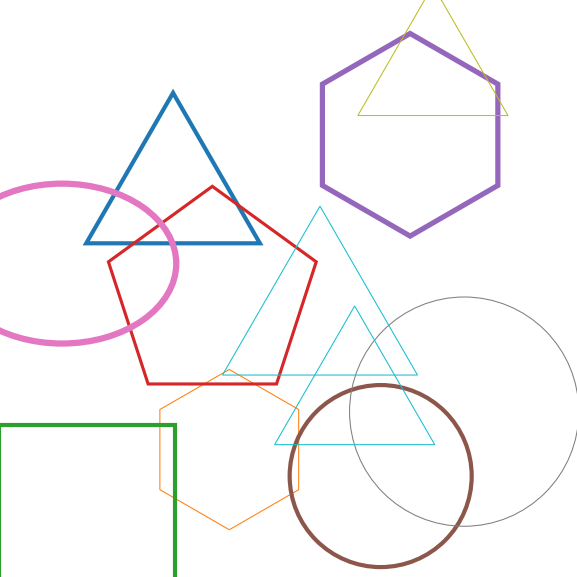[{"shape": "triangle", "thickness": 2, "radius": 0.87, "center": [0.3, 0.665]}, {"shape": "hexagon", "thickness": 0.5, "radius": 0.69, "center": [0.397, 0.221]}, {"shape": "square", "thickness": 2, "radius": 0.76, "center": [0.151, 0.111]}, {"shape": "pentagon", "thickness": 1.5, "radius": 0.95, "center": [0.368, 0.487]}, {"shape": "hexagon", "thickness": 2.5, "radius": 0.88, "center": [0.71, 0.766]}, {"shape": "circle", "thickness": 2, "radius": 0.79, "center": [0.659, 0.175]}, {"shape": "oval", "thickness": 3, "radius": 0.99, "center": [0.107, 0.543]}, {"shape": "circle", "thickness": 0.5, "radius": 0.99, "center": [0.804, 0.286]}, {"shape": "triangle", "thickness": 0.5, "radius": 0.75, "center": [0.75, 0.874]}, {"shape": "triangle", "thickness": 0.5, "radius": 0.8, "center": [0.614, 0.309]}, {"shape": "triangle", "thickness": 0.5, "radius": 0.97, "center": [0.554, 0.447]}]